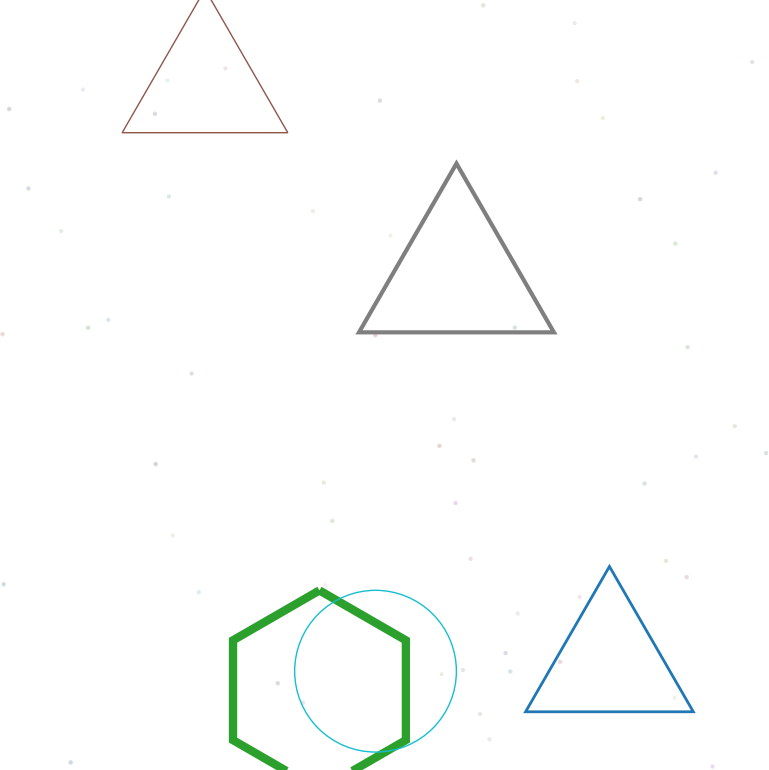[{"shape": "triangle", "thickness": 1, "radius": 0.63, "center": [0.791, 0.139]}, {"shape": "hexagon", "thickness": 3, "radius": 0.65, "center": [0.415, 0.104]}, {"shape": "triangle", "thickness": 0.5, "radius": 0.62, "center": [0.266, 0.89]}, {"shape": "triangle", "thickness": 1.5, "radius": 0.73, "center": [0.593, 0.641]}, {"shape": "circle", "thickness": 0.5, "radius": 0.53, "center": [0.488, 0.128]}]